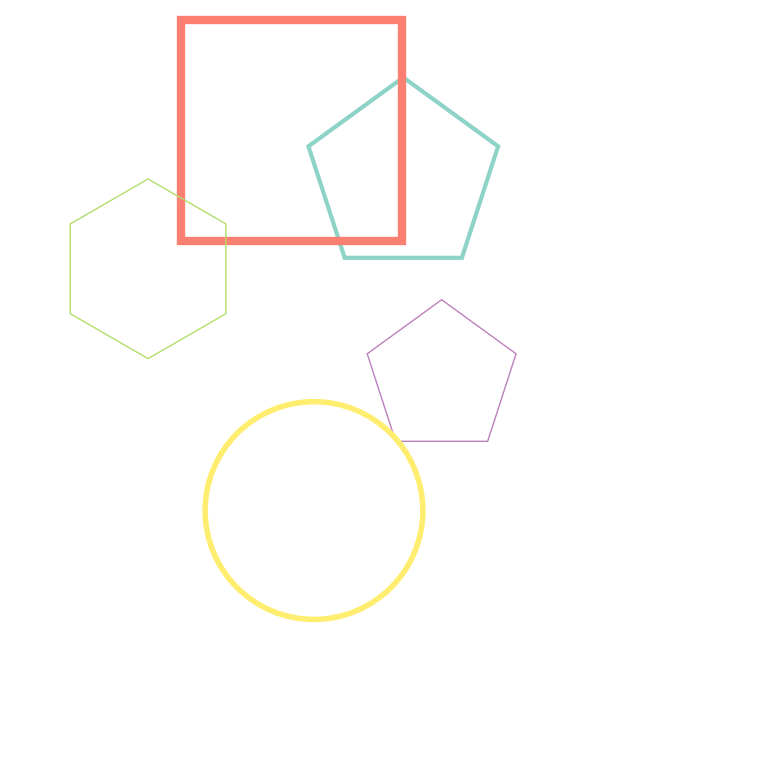[{"shape": "pentagon", "thickness": 1.5, "radius": 0.65, "center": [0.524, 0.77]}, {"shape": "square", "thickness": 3, "radius": 0.72, "center": [0.378, 0.831]}, {"shape": "hexagon", "thickness": 0.5, "radius": 0.58, "center": [0.192, 0.651]}, {"shape": "pentagon", "thickness": 0.5, "radius": 0.51, "center": [0.574, 0.509]}, {"shape": "circle", "thickness": 2, "radius": 0.71, "center": [0.408, 0.337]}]